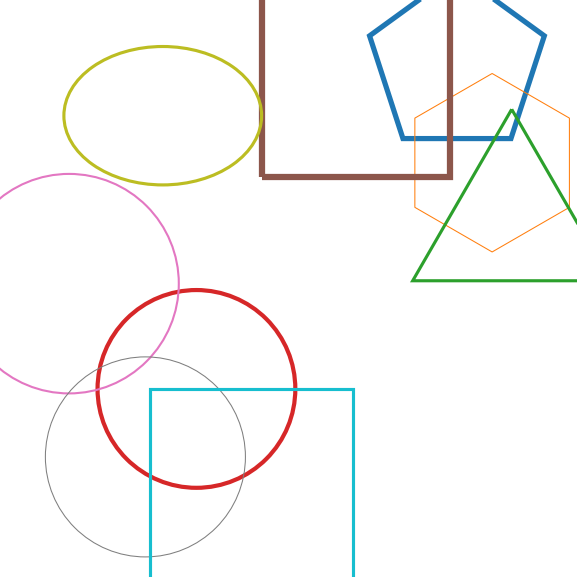[{"shape": "pentagon", "thickness": 2.5, "radius": 0.8, "center": [0.791, 0.888]}, {"shape": "hexagon", "thickness": 0.5, "radius": 0.77, "center": [0.852, 0.717]}, {"shape": "triangle", "thickness": 1.5, "radius": 0.99, "center": [0.886, 0.612]}, {"shape": "circle", "thickness": 2, "radius": 0.86, "center": [0.34, 0.326]}, {"shape": "square", "thickness": 3, "radius": 0.81, "center": [0.616, 0.854]}, {"shape": "circle", "thickness": 1, "radius": 0.95, "center": [0.12, 0.508]}, {"shape": "circle", "thickness": 0.5, "radius": 0.87, "center": [0.252, 0.208]}, {"shape": "oval", "thickness": 1.5, "radius": 0.86, "center": [0.282, 0.799]}, {"shape": "square", "thickness": 1.5, "radius": 0.88, "center": [0.436, 0.15]}]